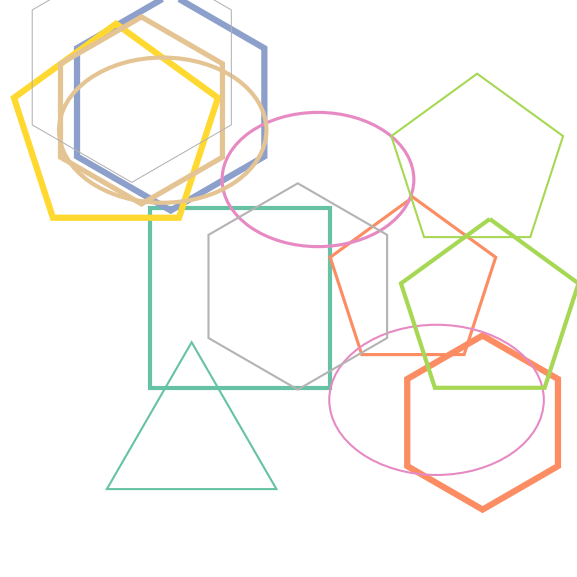[{"shape": "square", "thickness": 2, "radius": 0.78, "center": [0.416, 0.483]}, {"shape": "triangle", "thickness": 1, "radius": 0.85, "center": [0.332, 0.237]}, {"shape": "pentagon", "thickness": 1.5, "radius": 0.75, "center": [0.715, 0.507]}, {"shape": "hexagon", "thickness": 3, "radius": 0.75, "center": [0.836, 0.267]}, {"shape": "hexagon", "thickness": 3, "radius": 0.94, "center": [0.296, 0.822]}, {"shape": "oval", "thickness": 1.5, "radius": 0.83, "center": [0.551, 0.688]}, {"shape": "oval", "thickness": 1, "radius": 0.93, "center": [0.756, 0.307]}, {"shape": "pentagon", "thickness": 2, "radius": 0.81, "center": [0.848, 0.458]}, {"shape": "pentagon", "thickness": 1, "radius": 0.78, "center": [0.826, 0.715]}, {"shape": "pentagon", "thickness": 3, "radius": 0.93, "center": [0.201, 0.772]}, {"shape": "oval", "thickness": 2, "radius": 0.9, "center": [0.282, 0.774]}, {"shape": "hexagon", "thickness": 2.5, "radius": 0.81, "center": [0.245, 0.808]}, {"shape": "hexagon", "thickness": 0.5, "radius": 1.0, "center": [0.228, 0.882]}, {"shape": "hexagon", "thickness": 1, "radius": 0.89, "center": [0.516, 0.503]}]